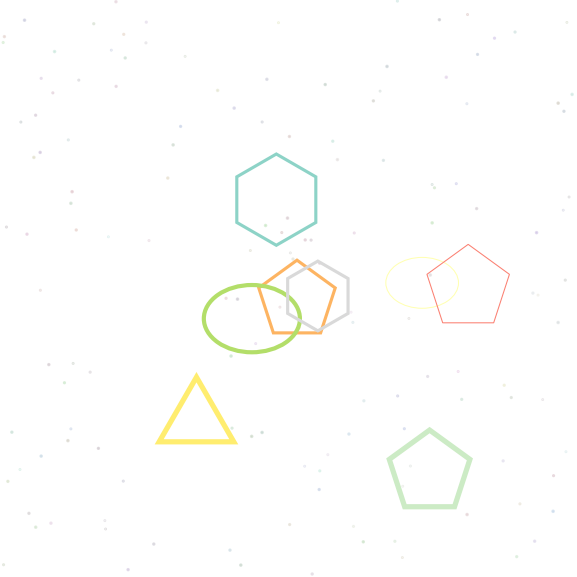[{"shape": "hexagon", "thickness": 1.5, "radius": 0.39, "center": [0.478, 0.653]}, {"shape": "oval", "thickness": 0.5, "radius": 0.31, "center": [0.731, 0.509]}, {"shape": "pentagon", "thickness": 0.5, "radius": 0.38, "center": [0.811, 0.501]}, {"shape": "pentagon", "thickness": 1.5, "radius": 0.35, "center": [0.514, 0.479]}, {"shape": "oval", "thickness": 2, "radius": 0.42, "center": [0.436, 0.447]}, {"shape": "hexagon", "thickness": 1.5, "radius": 0.3, "center": [0.55, 0.487]}, {"shape": "pentagon", "thickness": 2.5, "radius": 0.37, "center": [0.744, 0.181]}, {"shape": "triangle", "thickness": 2.5, "radius": 0.37, "center": [0.34, 0.271]}]